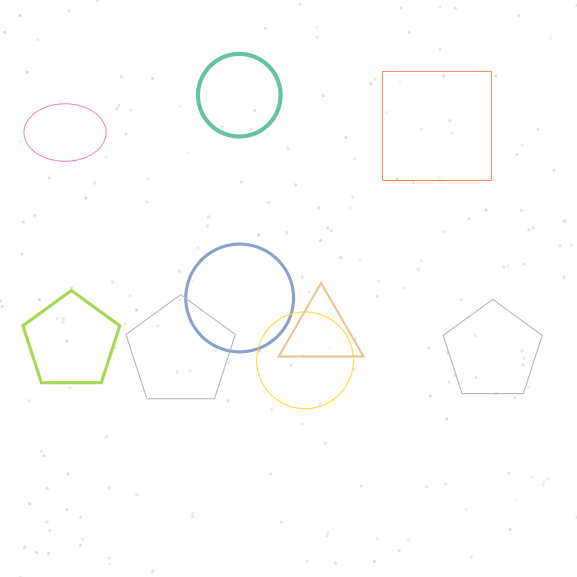[{"shape": "circle", "thickness": 2, "radius": 0.36, "center": [0.414, 0.834]}, {"shape": "square", "thickness": 0.5, "radius": 0.47, "center": [0.756, 0.781]}, {"shape": "circle", "thickness": 1.5, "radius": 0.47, "center": [0.415, 0.483]}, {"shape": "oval", "thickness": 0.5, "radius": 0.36, "center": [0.113, 0.77]}, {"shape": "pentagon", "thickness": 1.5, "radius": 0.44, "center": [0.124, 0.408]}, {"shape": "circle", "thickness": 0.5, "radius": 0.42, "center": [0.528, 0.375]}, {"shape": "triangle", "thickness": 1, "radius": 0.42, "center": [0.556, 0.424]}, {"shape": "pentagon", "thickness": 0.5, "radius": 0.5, "center": [0.313, 0.389]}, {"shape": "pentagon", "thickness": 0.5, "radius": 0.45, "center": [0.853, 0.39]}]